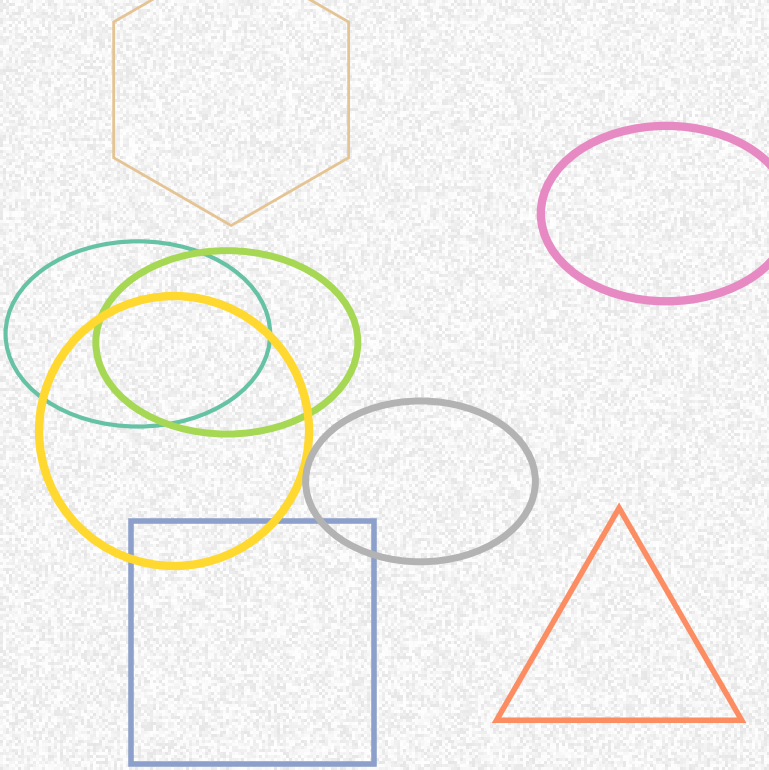[{"shape": "oval", "thickness": 1.5, "radius": 0.86, "center": [0.179, 0.566]}, {"shape": "triangle", "thickness": 2, "radius": 0.92, "center": [0.804, 0.157]}, {"shape": "square", "thickness": 2, "radius": 0.79, "center": [0.328, 0.166]}, {"shape": "oval", "thickness": 3, "radius": 0.81, "center": [0.865, 0.723]}, {"shape": "oval", "thickness": 2.5, "radius": 0.85, "center": [0.295, 0.555]}, {"shape": "circle", "thickness": 3, "radius": 0.88, "center": [0.226, 0.44]}, {"shape": "hexagon", "thickness": 1, "radius": 0.88, "center": [0.3, 0.883]}, {"shape": "oval", "thickness": 2.5, "radius": 0.75, "center": [0.546, 0.375]}]